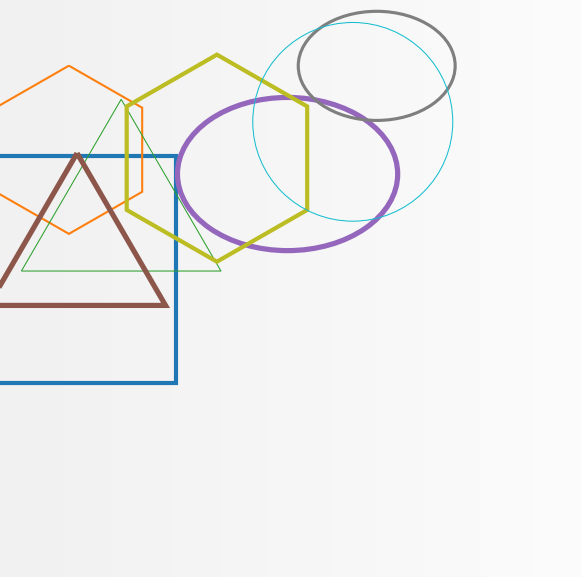[{"shape": "square", "thickness": 2, "radius": 0.98, "center": [0.105, 0.532]}, {"shape": "hexagon", "thickness": 1, "radius": 0.73, "center": [0.119, 0.74]}, {"shape": "triangle", "thickness": 0.5, "radius": 0.99, "center": [0.208, 0.629]}, {"shape": "oval", "thickness": 2.5, "radius": 0.95, "center": [0.495, 0.698]}, {"shape": "triangle", "thickness": 2.5, "radius": 0.88, "center": [0.133, 0.558]}, {"shape": "oval", "thickness": 1.5, "radius": 0.67, "center": [0.648, 0.885]}, {"shape": "hexagon", "thickness": 2, "radius": 0.9, "center": [0.373, 0.725]}, {"shape": "circle", "thickness": 0.5, "radius": 0.86, "center": [0.607, 0.788]}]